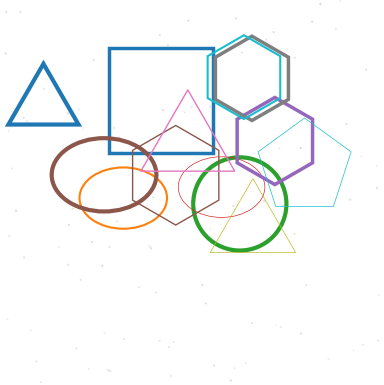[{"shape": "square", "thickness": 2.5, "radius": 0.68, "center": [0.418, 0.739]}, {"shape": "triangle", "thickness": 3, "radius": 0.53, "center": [0.113, 0.729]}, {"shape": "oval", "thickness": 1.5, "radius": 0.57, "center": [0.32, 0.485]}, {"shape": "circle", "thickness": 3, "radius": 0.61, "center": [0.623, 0.47]}, {"shape": "oval", "thickness": 0.5, "radius": 0.56, "center": [0.575, 0.514]}, {"shape": "hexagon", "thickness": 2.5, "radius": 0.57, "center": [0.714, 0.634]}, {"shape": "hexagon", "thickness": 1, "radius": 0.65, "center": [0.456, 0.545]}, {"shape": "oval", "thickness": 3, "radius": 0.68, "center": [0.27, 0.546]}, {"shape": "triangle", "thickness": 1, "radius": 0.7, "center": [0.488, 0.626]}, {"shape": "hexagon", "thickness": 2.5, "radius": 0.55, "center": [0.654, 0.797]}, {"shape": "triangle", "thickness": 0.5, "radius": 0.64, "center": [0.657, 0.408]}, {"shape": "pentagon", "thickness": 0.5, "radius": 0.64, "center": [0.791, 0.566]}, {"shape": "hexagon", "thickness": 1.5, "radius": 0.54, "center": [0.634, 0.8]}]